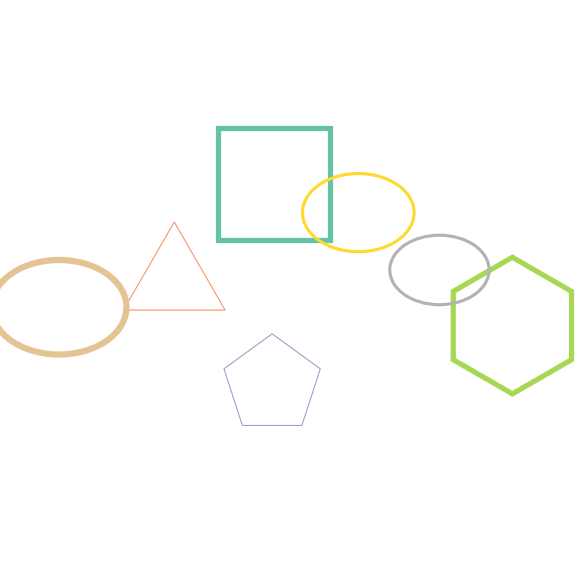[{"shape": "square", "thickness": 2.5, "radius": 0.48, "center": [0.474, 0.681]}, {"shape": "triangle", "thickness": 0.5, "radius": 0.51, "center": [0.302, 0.513]}, {"shape": "pentagon", "thickness": 0.5, "radius": 0.44, "center": [0.471, 0.333]}, {"shape": "hexagon", "thickness": 2.5, "radius": 0.59, "center": [0.887, 0.435]}, {"shape": "oval", "thickness": 1.5, "radius": 0.48, "center": [0.62, 0.631]}, {"shape": "oval", "thickness": 3, "radius": 0.58, "center": [0.102, 0.467]}, {"shape": "oval", "thickness": 1.5, "radius": 0.43, "center": [0.761, 0.532]}]